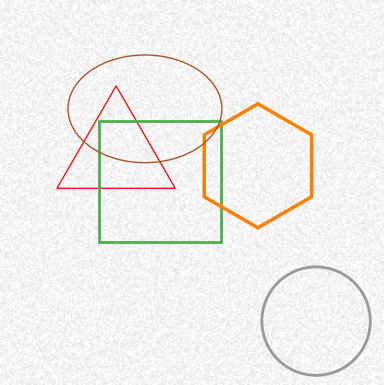[{"shape": "triangle", "thickness": 1, "radius": 0.89, "center": [0.302, 0.6]}, {"shape": "square", "thickness": 2, "radius": 0.79, "center": [0.416, 0.529]}, {"shape": "hexagon", "thickness": 2.5, "radius": 0.8, "center": [0.67, 0.569]}, {"shape": "oval", "thickness": 1, "radius": 1.0, "center": [0.376, 0.717]}, {"shape": "circle", "thickness": 2, "radius": 0.7, "center": [0.821, 0.166]}]